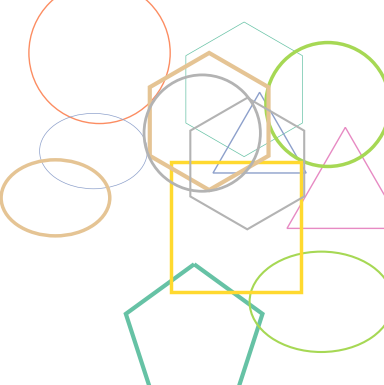[{"shape": "hexagon", "thickness": 0.5, "radius": 0.87, "center": [0.634, 0.768]}, {"shape": "pentagon", "thickness": 3, "radius": 0.93, "center": [0.504, 0.127]}, {"shape": "circle", "thickness": 1, "radius": 0.92, "center": [0.259, 0.863]}, {"shape": "triangle", "thickness": 1, "radius": 0.7, "center": [0.674, 0.621]}, {"shape": "oval", "thickness": 0.5, "radius": 0.7, "center": [0.243, 0.608]}, {"shape": "triangle", "thickness": 1, "radius": 0.87, "center": [0.897, 0.494]}, {"shape": "circle", "thickness": 2.5, "radius": 0.8, "center": [0.852, 0.729]}, {"shape": "oval", "thickness": 1.5, "radius": 0.93, "center": [0.835, 0.216]}, {"shape": "square", "thickness": 2.5, "radius": 0.84, "center": [0.613, 0.411]}, {"shape": "oval", "thickness": 2.5, "radius": 0.71, "center": [0.144, 0.486]}, {"shape": "hexagon", "thickness": 3, "radius": 0.89, "center": [0.543, 0.684]}, {"shape": "circle", "thickness": 2, "radius": 0.76, "center": [0.525, 0.654]}, {"shape": "hexagon", "thickness": 1.5, "radius": 0.85, "center": [0.642, 0.575]}]